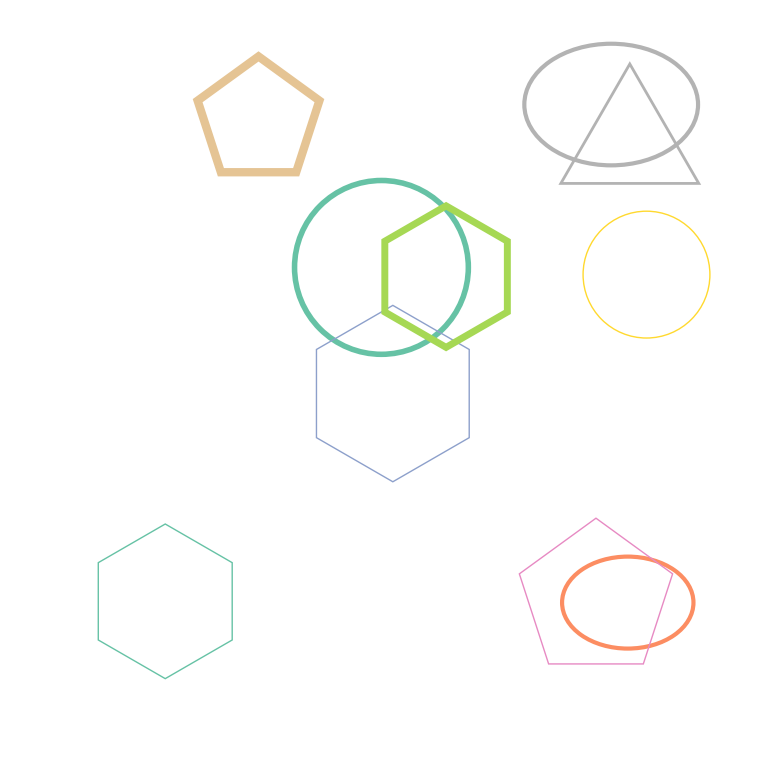[{"shape": "circle", "thickness": 2, "radius": 0.56, "center": [0.495, 0.653]}, {"shape": "hexagon", "thickness": 0.5, "radius": 0.5, "center": [0.215, 0.219]}, {"shape": "oval", "thickness": 1.5, "radius": 0.43, "center": [0.815, 0.217]}, {"shape": "hexagon", "thickness": 0.5, "radius": 0.57, "center": [0.51, 0.489]}, {"shape": "pentagon", "thickness": 0.5, "radius": 0.52, "center": [0.774, 0.222]}, {"shape": "hexagon", "thickness": 2.5, "radius": 0.46, "center": [0.579, 0.641]}, {"shape": "circle", "thickness": 0.5, "radius": 0.41, "center": [0.84, 0.643]}, {"shape": "pentagon", "thickness": 3, "radius": 0.42, "center": [0.336, 0.844]}, {"shape": "oval", "thickness": 1.5, "radius": 0.56, "center": [0.794, 0.864]}, {"shape": "triangle", "thickness": 1, "radius": 0.52, "center": [0.818, 0.814]}]